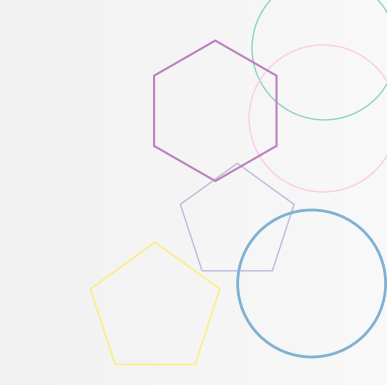[{"shape": "circle", "thickness": 1, "radius": 0.93, "center": [0.837, 0.875]}, {"shape": "pentagon", "thickness": 1, "radius": 0.77, "center": [0.612, 0.421]}, {"shape": "circle", "thickness": 2, "radius": 0.95, "center": [0.804, 0.264]}, {"shape": "circle", "thickness": 1, "radius": 0.95, "center": [0.834, 0.692]}, {"shape": "hexagon", "thickness": 1.5, "radius": 0.91, "center": [0.556, 0.712]}, {"shape": "pentagon", "thickness": 1, "radius": 0.88, "center": [0.4, 0.195]}]